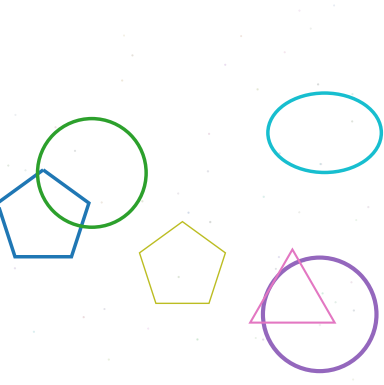[{"shape": "pentagon", "thickness": 2.5, "radius": 0.62, "center": [0.112, 0.434]}, {"shape": "circle", "thickness": 2.5, "radius": 0.71, "center": [0.239, 0.551]}, {"shape": "circle", "thickness": 3, "radius": 0.74, "center": [0.83, 0.183]}, {"shape": "triangle", "thickness": 1.5, "radius": 0.63, "center": [0.76, 0.225]}, {"shape": "pentagon", "thickness": 1, "radius": 0.59, "center": [0.474, 0.307]}, {"shape": "oval", "thickness": 2.5, "radius": 0.74, "center": [0.843, 0.655]}]